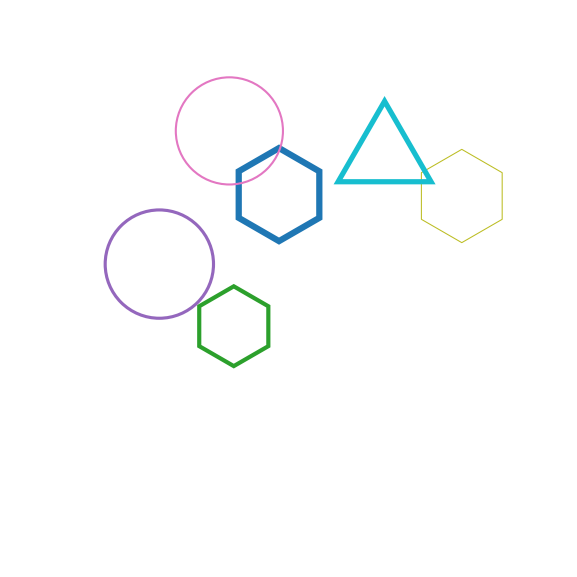[{"shape": "hexagon", "thickness": 3, "radius": 0.4, "center": [0.483, 0.662]}, {"shape": "hexagon", "thickness": 2, "radius": 0.35, "center": [0.405, 0.434]}, {"shape": "circle", "thickness": 1.5, "radius": 0.47, "center": [0.276, 0.542]}, {"shape": "circle", "thickness": 1, "radius": 0.46, "center": [0.397, 0.772]}, {"shape": "hexagon", "thickness": 0.5, "radius": 0.4, "center": [0.8, 0.66]}, {"shape": "triangle", "thickness": 2.5, "radius": 0.46, "center": [0.666, 0.731]}]